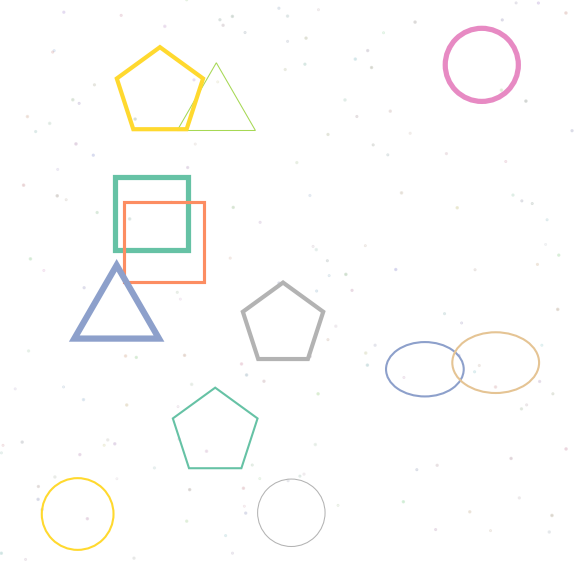[{"shape": "pentagon", "thickness": 1, "radius": 0.39, "center": [0.373, 0.251]}, {"shape": "square", "thickness": 2.5, "radius": 0.32, "center": [0.262, 0.63]}, {"shape": "square", "thickness": 1.5, "radius": 0.34, "center": [0.284, 0.58]}, {"shape": "triangle", "thickness": 3, "radius": 0.42, "center": [0.202, 0.455]}, {"shape": "oval", "thickness": 1, "radius": 0.34, "center": [0.736, 0.36]}, {"shape": "circle", "thickness": 2.5, "radius": 0.32, "center": [0.834, 0.887]}, {"shape": "triangle", "thickness": 0.5, "radius": 0.39, "center": [0.375, 0.812]}, {"shape": "pentagon", "thickness": 2, "radius": 0.39, "center": [0.277, 0.839]}, {"shape": "circle", "thickness": 1, "radius": 0.31, "center": [0.134, 0.109]}, {"shape": "oval", "thickness": 1, "radius": 0.38, "center": [0.858, 0.371]}, {"shape": "pentagon", "thickness": 2, "radius": 0.37, "center": [0.49, 0.437]}, {"shape": "circle", "thickness": 0.5, "radius": 0.29, "center": [0.504, 0.111]}]